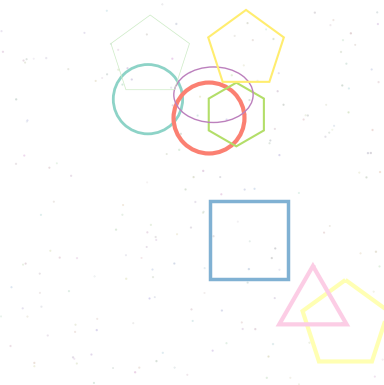[{"shape": "circle", "thickness": 2, "radius": 0.45, "center": [0.384, 0.742]}, {"shape": "pentagon", "thickness": 3, "radius": 0.59, "center": [0.897, 0.156]}, {"shape": "circle", "thickness": 3, "radius": 0.46, "center": [0.543, 0.693]}, {"shape": "square", "thickness": 2.5, "radius": 0.51, "center": [0.647, 0.376]}, {"shape": "hexagon", "thickness": 1.5, "radius": 0.41, "center": [0.614, 0.703]}, {"shape": "triangle", "thickness": 3, "radius": 0.51, "center": [0.813, 0.208]}, {"shape": "oval", "thickness": 1, "radius": 0.52, "center": [0.554, 0.754]}, {"shape": "pentagon", "thickness": 0.5, "radius": 0.54, "center": [0.39, 0.854]}, {"shape": "pentagon", "thickness": 1.5, "radius": 0.52, "center": [0.639, 0.871]}]